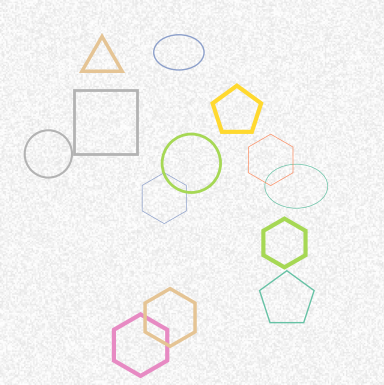[{"shape": "pentagon", "thickness": 1, "radius": 0.37, "center": [0.745, 0.222]}, {"shape": "oval", "thickness": 0.5, "radius": 0.41, "center": [0.77, 0.516]}, {"shape": "hexagon", "thickness": 0.5, "radius": 0.33, "center": [0.703, 0.585]}, {"shape": "oval", "thickness": 1, "radius": 0.33, "center": [0.465, 0.864]}, {"shape": "hexagon", "thickness": 0.5, "radius": 0.33, "center": [0.427, 0.485]}, {"shape": "hexagon", "thickness": 3, "radius": 0.4, "center": [0.365, 0.104]}, {"shape": "hexagon", "thickness": 3, "radius": 0.32, "center": [0.739, 0.369]}, {"shape": "circle", "thickness": 2, "radius": 0.38, "center": [0.497, 0.576]}, {"shape": "pentagon", "thickness": 3, "radius": 0.33, "center": [0.615, 0.711]}, {"shape": "triangle", "thickness": 2.5, "radius": 0.3, "center": [0.265, 0.845]}, {"shape": "hexagon", "thickness": 2.5, "radius": 0.37, "center": [0.442, 0.175]}, {"shape": "circle", "thickness": 1.5, "radius": 0.31, "center": [0.126, 0.6]}, {"shape": "square", "thickness": 2, "radius": 0.41, "center": [0.274, 0.682]}]